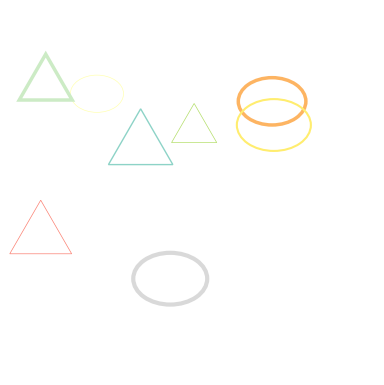[{"shape": "triangle", "thickness": 1, "radius": 0.48, "center": [0.365, 0.621]}, {"shape": "oval", "thickness": 0.5, "radius": 0.35, "center": [0.252, 0.757]}, {"shape": "triangle", "thickness": 0.5, "radius": 0.46, "center": [0.106, 0.387]}, {"shape": "oval", "thickness": 2.5, "radius": 0.44, "center": [0.707, 0.737]}, {"shape": "triangle", "thickness": 0.5, "radius": 0.34, "center": [0.504, 0.663]}, {"shape": "oval", "thickness": 3, "radius": 0.48, "center": [0.442, 0.276]}, {"shape": "triangle", "thickness": 2.5, "radius": 0.4, "center": [0.119, 0.78]}, {"shape": "oval", "thickness": 1.5, "radius": 0.48, "center": [0.711, 0.675]}]